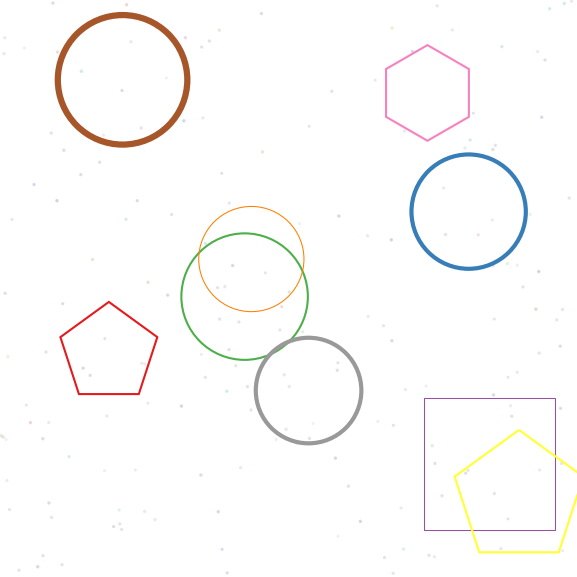[{"shape": "pentagon", "thickness": 1, "radius": 0.44, "center": [0.189, 0.388]}, {"shape": "circle", "thickness": 2, "radius": 0.49, "center": [0.811, 0.633]}, {"shape": "circle", "thickness": 1, "radius": 0.55, "center": [0.424, 0.486]}, {"shape": "square", "thickness": 0.5, "radius": 0.57, "center": [0.847, 0.195]}, {"shape": "circle", "thickness": 0.5, "radius": 0.46, "center": [0.435, 0.551]}, {"shape": "pentagon", "thickness": 1, "radius": 0.59, "center": [0.899, 0.138]}, {"shape": "circle", "thickness": 3, "radius": 0.56, "center": [0.212, 0.861]}, {"shape": "hexagon", "thickness": 1, "radius": 0.41, "center": [0.74, 0.838]}, {"shape": "circle", "thickness": 2, "radius": 0.46, "center": [0.534, 0.323]}]